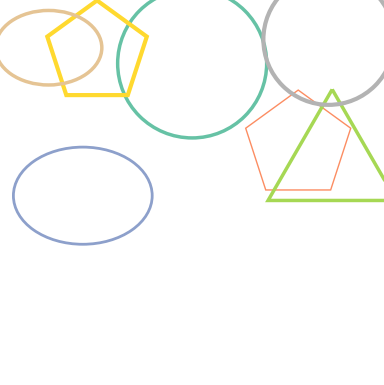[{"shape": "circle", "thickness": 2.5, "radius": 0.97, "center": [0.499, 0.835]}, {"shape": "pentagon", "thickness": 1, "radius": 0.72, "center": [0.775, 0.623]}, {"shape": "oval", "thickness": 2, "radius": 0.9, "center": [0.215, 0.492]}, {"shape": "triangle", "thickness": 2.5, "radius": 0.96, "center": [0.863, 0.575]}, {"shape": "pentagon", "thickness": 3, "radius": 0.68, "center": [0.252, 0.863]}, {"shape": "oval", "thickness": 2.5, "radius": 0.69, "center": [0.126, 0.876]}, {"shape": "circle", "thickness": 3, "radius": 0.85, "center": [0.854, 0.897]}]